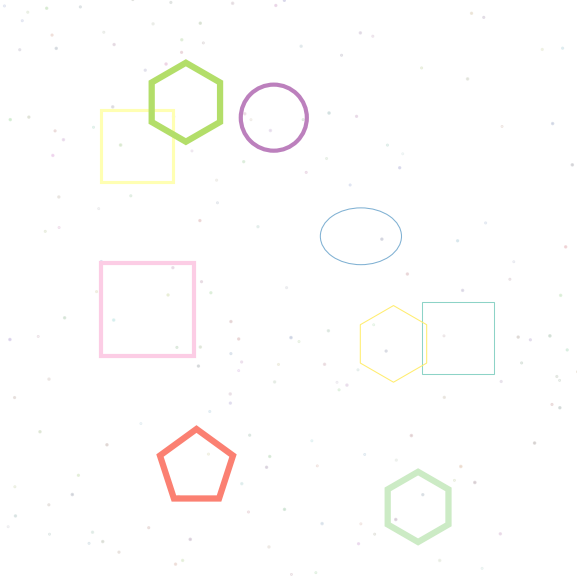[{"shape": "square", "thickness": 0.5, "radius": 0.31, "center": [0.793, 0.414]}, {"shape": "square", "thickness": 1.5, "radius": 0.31, "center": [0.237, 0.747]}, {"shape": "pentagon", "thickness": 3, "radius": 0.33, "center": [0.34, 0.19]}, {"shape": "oval", "thickness": 0.5, "radius": 0.35, "center": [0.625, 0.59]}, {"shape": "hexagon", "thickness": 3, "radius": 0.34, "center": [0.322, 0.822]}, {"shape": "square", "thickness": 2, "radius": 0.4, "center": [0.255, 0.463]}, {"shape": "circle", "thickness": 2, "radius": 0.29, "center": [0.474, 0.795]}, {"shape": "hexagon", "thickness": 3, "radius": 0.3, "center": [0.724, 0.121]}, {"shape": "hexagon", "thickness": 0.5, "radius": 0.33, "center": [0.681, 0.404]}]